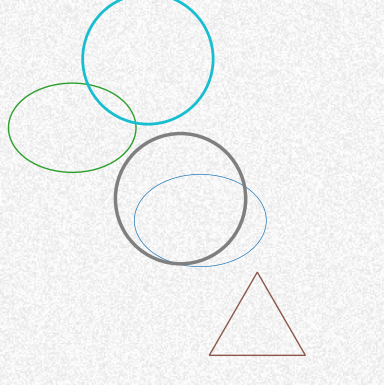[{"shape": "oval", "thickness": 0.5, "radius": 0.86, "center": [0.52, 0.427]}, {"shape": "oval", "thickness": 1, "radius": 0.83, "center": [0.188, 0.668]}, {"shape": "triangle", "thickness": 1, "radius": 0.72, "center": [0.668, 0.149]}, {"shape": "circle", "thickness": 2.5, "radius": 0.85, "center": [0.469, 0.484]}, {"shape": "circle", "thickness": 2, "radius": 0.85, "center": [0.384, 0.847]}]